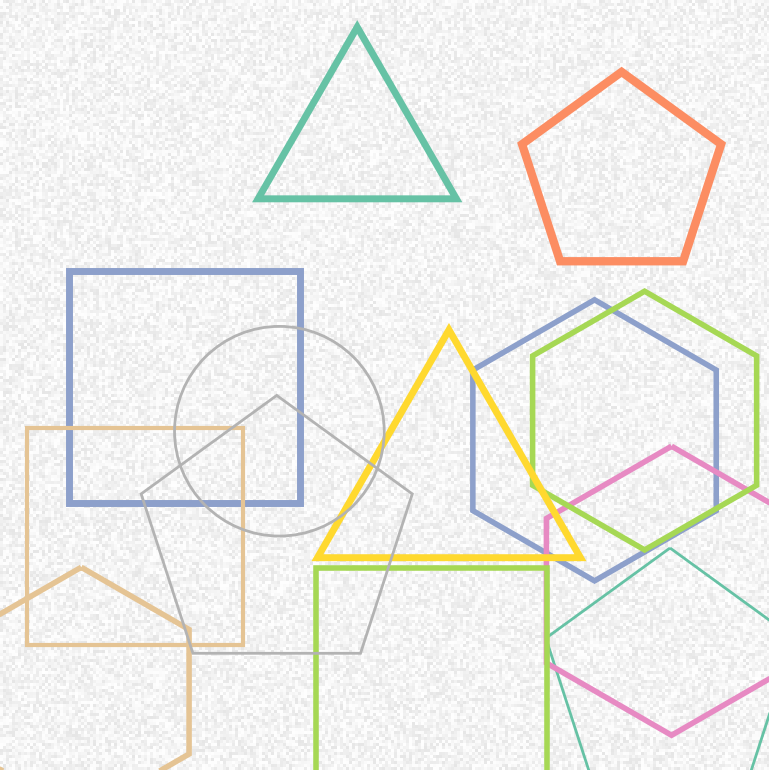[{"shape": "pentagon", "thickness": 1, "radius": 0.85, "center": [0.87, 0.119]}, {"shape": "triangle", "thickness": 2.5, "radius": 0.74, "center": [0.464, 0.816]}, {"shape": "pentagon", "thickness": 3, "radius": 0.68, "center": [0.807, 0.771]}, {"shape": "square", "thickness": 2.5, "radius": 0.75, "center": [0.24, 0.497]}, {"shape": "hexagon", "thickness": 2, "radius": 0.91, "center": [0.772, 0.428]}, {"shape": "hexagon", "thickness": 2, "radius": 0.94, "center": [0.872, 0.233]}, {"shape": "hexagon", "thickness": 2, "radius": 0.84, "center": [0.837, 0.454]}, {"shape": "square", "thickness": 2, "radius": 0.75, "center": [0.561, 0.113]}, {"shape": "triangle", "thickness": 2.5, "radius": 0.99, "center": [0.583, 0.374]}, {"shape": "square", "thickness": 1.5, "radius": 0.7, "center": [0.175, 0.303]}, {"shape": "hexagon", "thickness": 2, "radius": 0.81, "center": [0.106, 0.102]}, {"shape": "circle", "thickness": 1, "radius": 0.68, "center": [0.363, 0.44]}, {"shape": "pentagon", "thickness": 1, "radius": 0.93, "center": [0.359, 0.301]}]